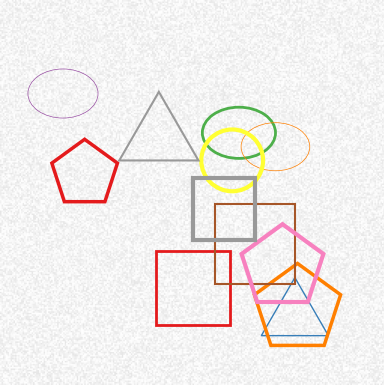[{"shape": "square", "thickness": 2, "radius": 0.48, "center": [0.5, 0.252]}, {"shape": "pentagon", "thickness": 2.5, "radius": 0.45, "center": [0.22, 0.549]}, {"shape": "triangle", "thickness": 1, "radius": 0.5, "center": [0.766, 0.178]}, {"shape": "oval", "thickness": 2, "radius": 0.48, "center": [0.621, 0.655]}, {"shape": "oval", "thickness": 0.5, "radius": 0.46, "center": [0.164, 0.757]}, {"shape": "pentagon", "thickness": 2.5, "radius": 0.59, "center": [0.773, 0.198]}, {"shape": "oval", "thickness": 0.5, "radius": 0.45, "center": [0.715, 0.619]}, {"shape": "circle", "thickness": 3, "radius": 0.4, "center": [0.603, 0.583]}, {"shape": "square", "thickness": 1.5, "radius": 0.52, "center": [0.662, 0.367]}, {"shape": "pentagon", "thickness": 3, "radius": 0.56, "center": [0.734, 0.306]}, {"shape": "square", "thickness": 3, "radius": 0.4, "center": [0.581, 0.456]}, {"shape": "triangle", "thickness": 1.5, "radius": 0.59, "center": [0.413, 0.643]}]